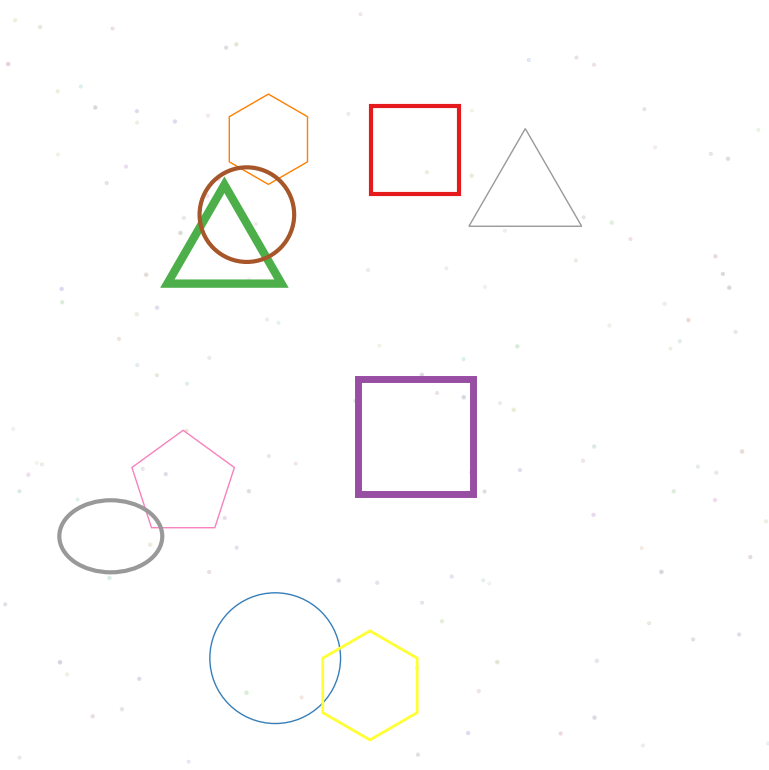[{"shape": "square", "thickness": 1.5, "radius": 0.29, "center": [0.539, 0.805]}, {"shape": "circle", "thickness": 0.5, "radius": 0.42, "center": [0.357, 0.145]}, {"shape": "triangle", "thickness": 3, "radius": 0.43, "center": [0.291, 0.674]}, {"shape": "square", "thickness": 2.5, "radius": 0.37, "center": [0.539, 0.434]}, {"shape": "hexagon", "thickness": 0.5, "radius": 0.29, "center": [0.349, 0.819]}, {"shape": "hexagon", "thickness": 1, "radius": 0.35, "center": [0.48, 0.11]}, {"shape": "circle", "thickness": 1.5, "radius": 0.31, "center": [0.321, 0.721]}, {"shape": "pentagon", "thickness": 0.5, "radius": 0.35, "center": [0.238, 0.371]}, {"shape": "oval", "thickness": 1.5, "radius": 0.33, "center": [0.144, 0.304]}, {"shape": "triangle", "thickness": 0.5, "radius": 0.42, "center": [0.682, 0.748]}]